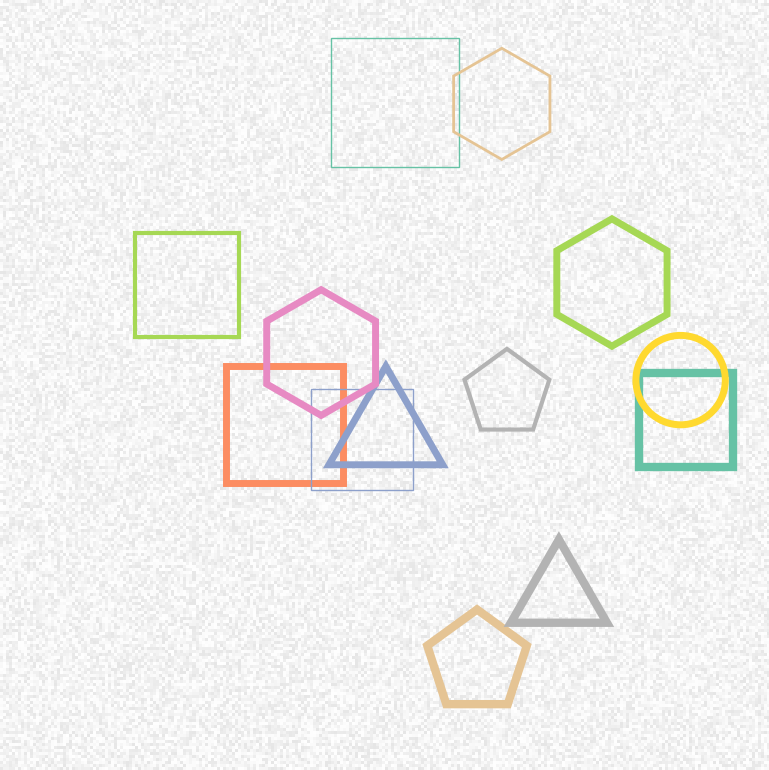[{"shape": "square", "thickness": 3, "radius": 0.3, "center": [0.891, 0.454]}, {"shape": "square", "thickness": 0.5, "radius": 0.42, "center": [0.513, 0.867]}, {"shape": "square", "thickness": 2.5, "radius": 0.38, "center": [0.37, 0.448]}, {"shape": "square", "thickness": 0.5, "radius": 0.33, "center": [0.47, 0.429]}, {"shape": "triangle", "thickness": 2.5, "radius": 0.43, "center": [0.501, 0.439]}, {"shape": "hexagon", "thickness": 2.5, "radius": 0.41, "center": [0.417, 0.542]}, {"shape": "hexagon", "thickness": 2.5, "radius": 0.41, "center": [0.795, 0.633]}, {"shape": "square", "thickness": 1.5, "radius": 0.34, "center": [0.243, 0.63]}, {"shape": "circle", "thickness": 2.5, "radius": 0.29, "center": [0.884, 0.506]}, {"shape": "hexagon", "thickness": 1, "radius": 0.36, "center": [0.652, 0.865]}, {"shape": "pentagon", "thickness": 3, "radius": 0.34, "center": [0.62, 0.14]}, {"shape": "triangle", "thickness": 3, "radius": 0.36, "center": [0.726, 0.227]}, {"shape": "pentagon", "thickness": 1.5, "radius": 0.29, "center": [0.658, 0.489]}]